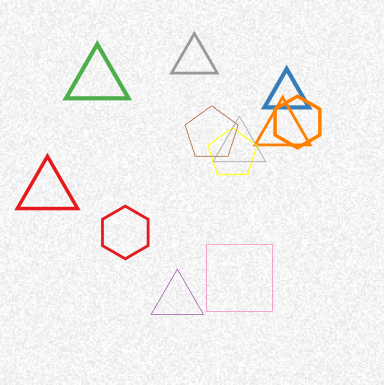[{"shape": "hexagon", "thickness": 2, "radius": 0.34, "center": [0.325, 0.396]}, {"shape": "triangle", "thickness": 2.5, "radius": 0.45, "center": [0.123, 0.504]}, {"shape": "triangle", "thickness": 3, "radius": 0.33, "center": [0.745, 0.754]}, {"shape": "triangle", "thickness": 3, "radius": 0.47, "center": [0.253, 0.792]}, {"shape": "triangle", "thickness": 0.5, "radius": 0.39, "center": [0.461, 0.222]}, {"shape": "hexagon", "thickness": 2.5, "radius": 0.34, "center": [0.773, 0.683]}, {"shape": "triangle", "thickness": 2, "radius": 0.41, "center": [0.734, 0.665]}, {"shape": "pentagon", "thickness": 1, "radius": 0.33, "center": [0.604, 0.601]}, {"shape": "pentagon", "thickness": 0.5, "radius": 0.36, "center": [0.55, 0.653]}, {"shape": "square", "thickness": 0.5, "radius": 0.43, "center": [0.62, 0.279]}, {"shape": "triangle", "thickness": 0.5, "radius": 0.39, "center": [0.622, 0.619]}, {"shape": "triangle", "thickness": 2, "radius": 0.34, "center": [0.505, 0.844]}]